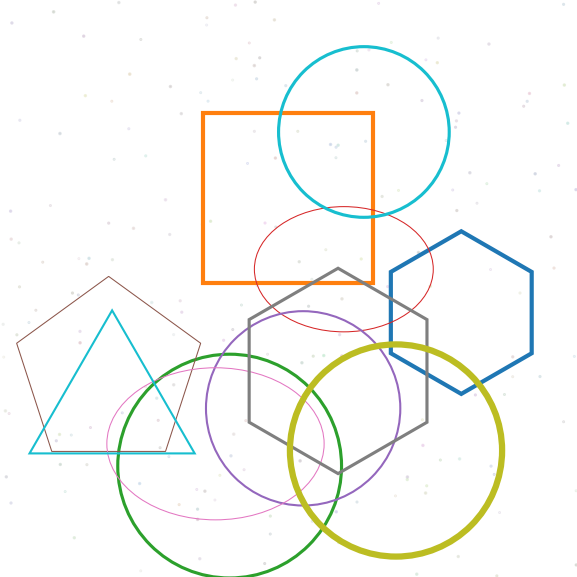[{"shape": "hexagon", "thickness": 2, "radius": 0.7, "center": [0.799, 0.458]}, {"shape": "square", "thickness": 2, "radius": 0.74, "center": [0.499, 0.656]}, {"shape": "circle", "thickness": 1.5, "radius": 0.97, "center": [0.398, 0.192]}, {"shape": "oval", "thickness": 0.5, "radius": 0.77, "center": [0.595, 0.533]}, {"shape": "circle", "thickness": 1, "radius": 0.84, "center": [0.525, 0.292]}, {"shape": "pentagon", "thickness": 0.5, "radius": 0.84, "center": [0.188, 0.353]}, {"shape": "oval", "thickness": 0.5, "radius": 0.94, "center": [0.373, 0.231]}, {"shape": "hexagon", "thickness": 1.5, "radius": 0.89, "center": [0.585, 0.357]}, {"shape": "circle", "thickness": 3, "radius": 0.92, "center": [0.686, 0.219]}, {"shape": "triangle", "thickness": 1, "radius": 0.83, "center": [0.194, 0.297]}, {"shape": "circle", "thickness": 1.5, "radius": 0.74, "center": [0.63, 0.771]}]